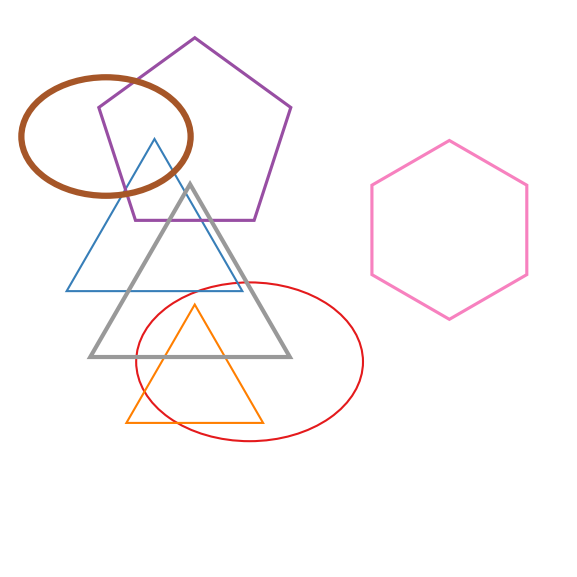[{"shape": "oval", "thickness": 1, "radius": 0.98, "center": [0.432, 0.373]}, {"shape": "triangle", "thickness": 1, "radius": 0.88, "center": [0.268, 0.583]}, {"shape": "pentagon", "thickness": 1.5, "radius": 0.87, "center": [0.337, 0.759]}, {"shape": "triangle", "thickness": 1, "radius": 0.68, "center": [0.337, 0.335]}, {"shape": "oval", "thickness": 3, "radius": 0.73, "center": [0.184, 0.763]}, {"shape": "hexagon", "thickness": 1.5, "radius": 0.77, "center": [0.778, 0.601]}, {"shape": "triangle", "thickness": 2, "radius": 1.0, "center": [0.329, 0.481]}]